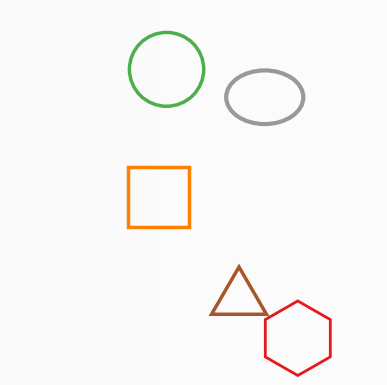[{"shape": "hexagon", "thickness": 2, "radius": 0.48, "center": [0.769, 0.121]}, {"shape": "circle", "thickness": 2.5, "radius": 0.48, "center": [0.43, 0.82]}, {"shape": "square", "thickness": 2.5, "radius": 0.39, "center": [0.408, 0.489]}, {"shape": "triangle", "thickness": 2.5, "radius": 0.41, "center": [0.617, 0.225]}, {"shape": "oval", "thickness": 3, "radius": 0.5, "center": [0.683, 0.747]}]